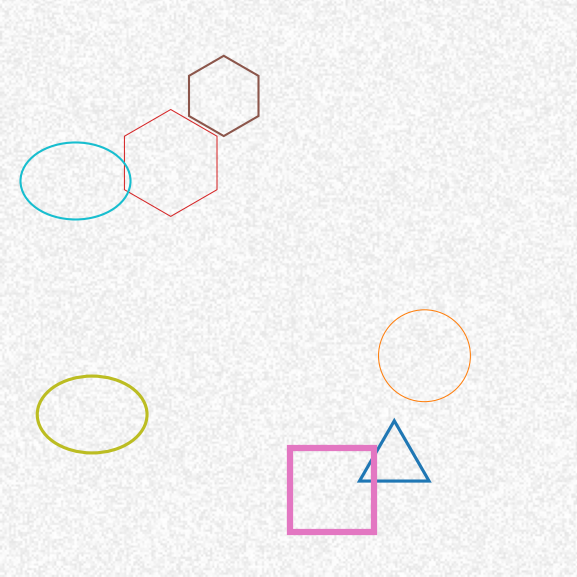[{"shape": "triangle", "thickness": 1.5, "radius": 0.35, "center": [0.683, 0.201]}, {"shape": "circle", "thickness": 0.5, "radius": 0.4, "center": [0.735, 0.383]}, {"shape": "hexagon", "thickness": 0.5, "radius": 0.46, "center": [0.296, 0.717]}, {"shape": "hexagon", "thickness": 1, "radius": 0.35, "center": [0.387, 0.833]}, {"shape": "square", "thickness": 3, "radius": 0.36, "center": [0.575, 0.151]}, {"shape": "oval", "thickness": 1.5, "radius": 0.48, "center": [0.16, 0.281]}, {"shape": "oval", "thickness": 1, "radius": 0.48, "center": [0.131, 0.686]}]